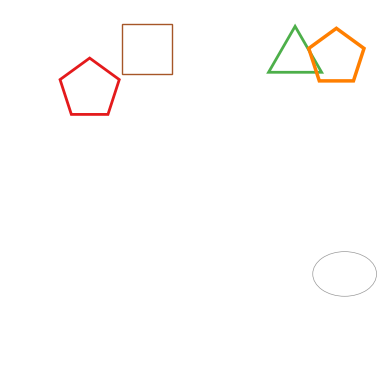[{"shape": "pentagon", "thickness": 2, "radius": 0.4, "center": [0.233, 0.768]}, {"shape": "triangle", "thickness": 2, "radius": 0.4, "center": [0.766, 0.852]}, {"shape": "pentagon", "thickness": 2.5, "radius": 0.38, "center": [0.874, 0.851]}, {"shape": "square", "thickness": 1, "radius": 0.32, "center": [0.382, 0.872]}, {"shape": "oval", "thickness": 0.5, "radius": 0.41, "center": [0.895, 0.288]}]